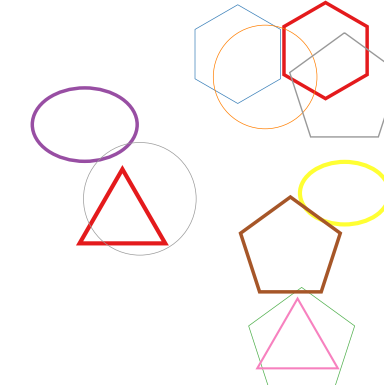[{"shape": "hexagon", "thickness": 2.5, "radius": 0.62, "center": [0.846, 0.869]}, {"shape": "triangle", "thickness": 3, "radius": 0.64, "center": [0.318, 0.432]}, {"shape": "hexagon", "thickness": 0.5, "radius": 0.64, "center": [0.618, 0.859]}, {"shape": "pentagon", "thickness": 0.5, "radius": 0.72, "center": [0.784, 0.109]}, {"shape": "oval", "thickness": 2.5, "radius": 0.68, "center": [0.22, 0.676]}, {"shape": "circle", "thickness": 0.5, "radius": 0.67, "center": [0.689, 0.8]}, {"shape": "oval", "thickness": 3, "radius": 0.58, "center": [0.895, 0.498]}, {"shape": "pentagon", "thickness": 2.5, "radius": 0.68, "center": [0.754, 0.352]}, {"shape": "triangle", "thickness": 1.5, "radius": 0.6, "center": [0.773, 0.104]}, {"shape": "circle", "thickness": 0.5, "radius": 0.73, "center": [0.363, 0.484]}, {"shape": "pentagon", "thickness": 1, "radius": 0.75, "center": [0.895, 0.765]}]